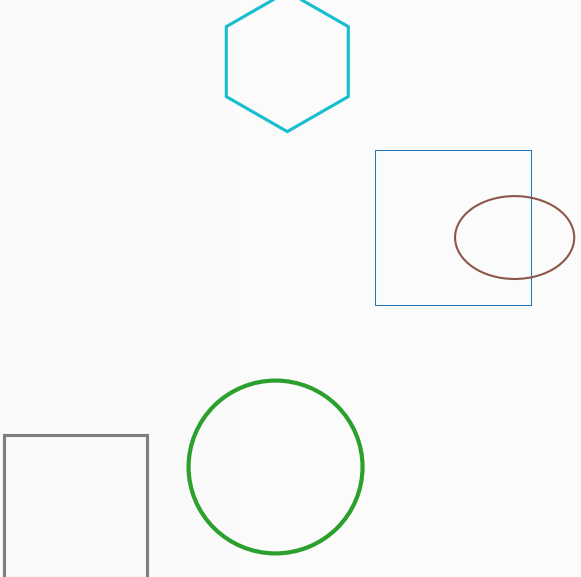[{"shape": "square", "thickness": 0.5, "radius": 0.67, "center": [0.779, 0.605]}, {"shape": "circle", "thickness": 2, "radius": 0.75, "center": [0.474, 0.19]}, {"shape": "oval", "thickness": 1, "radius": 0.51, "center": [0.885, 0.588]}, {"shape": "square", "thickness": 1.5, "radius": 0.62, "center": [0.13, 0.122]}, {"shape": "hexagon", "thickness": 1.5, "radius": 0.61, "center": [0.494, 0.892]}]